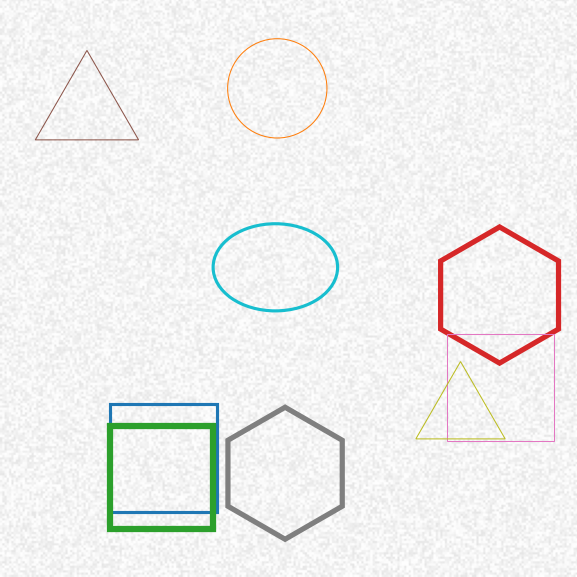[{"shape": "square", "thickness": 1.5, "radius": 0.47, "center": [0.283, 0.206]}, {"shape": "circle", "thickness": 0.5, "radius": 0.43, "center": [0.48, 0.846]}, {"shape": "square", "thickness": 3, "radius": 0.45, "center": [0.279, 0.173]}, {"shape": "hexagon", "thickness": 2.5, "radius": 0.59, "center": [0.865, 0.488]}, {"shape": "triangle", "thickness": 0.5, "radius": 0.52, "center": [0.151, 0.809]}, {"shape": "square", "thickness": 0.5, "radius": 0.46, "center": [0.867, 0.328]}, {"shape": "hexagon", "thickness": 2.5, "radius": 0.57, "center": [0.494, 0.18]}, {"shape": "triangle", "thickness": 0.5, "radius": 0.45, "center": [0.797, 0.284]}, {"shape": "oval", "thickness": 1.5, "radius": 0.54, "center": [0.477, 0.536]}]